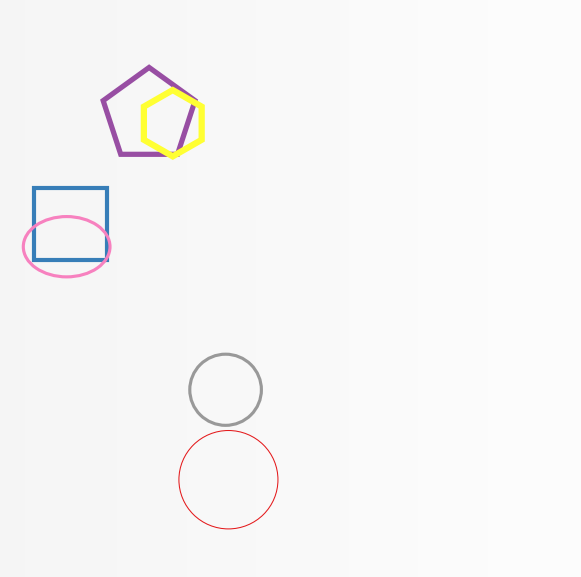[{"shape": "circle", "thickness": 0.5, "radius": 0.43, "center": [0.393, 0.168]}, {"shape": "square", "thickness": 2, "radius": 0.31, "center": [0.121, 0.612]}, {"shape": "pentagon", "thickness": 2.5, "radius": 0.42, "center": [0.257, 0.799]}, {"shape": "hexagon", "thickness": 3, "radius": 0.29, "center": [0.297, 0.786]}, {"shape": "oval", "thickness": 1.5, "radius": 0.37, "center": [0.115, 0.572]}, {"shape": "circle", "thickness": 1.5, "radius": 0.31, "center": [0.388, 0.324]}]